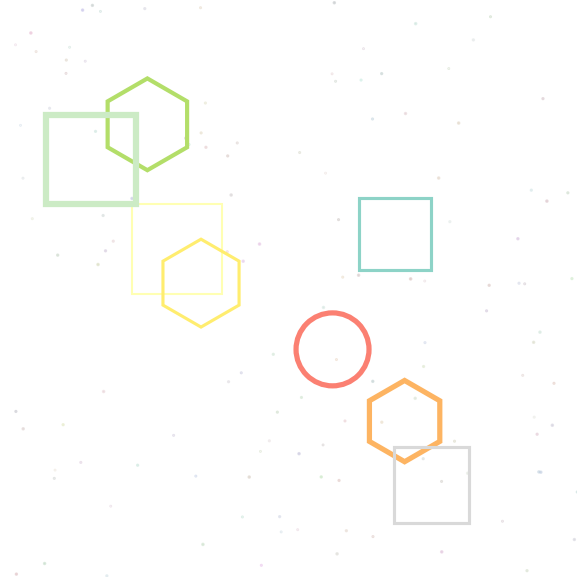[{"shape": "square", "thickness": 1.5, "radius": 0.31, "center": [0.684, 0.593]}, {"shape": "square", "thickness": 1, "radius": 0.39, "center": [0.307, 0.568]}, {"shape": "circle", "thickness": 2.5, "radius": 0.32, "center": [0.576, 0.394]}, {"shape": "hexagon", "thickness": 2.5, "radius": 0.35, "center": [0.701, 0.27]}, {"shape": "hexagon", "thickness": 2, "radius": 0.4, "center": [0.255, 0.784]}, {"shape": "square", "thickness": 1.5, "radius": 0.33, "center": [0.747, 0.159]}, {"shape": "square", "thickness": 3, "radius": 0.39, "center": [0.158, 0.723]}, {"shape": "hexagon", "thickness": 1.5, "radius": 0.38, "center": [0.348, 0.509]}]